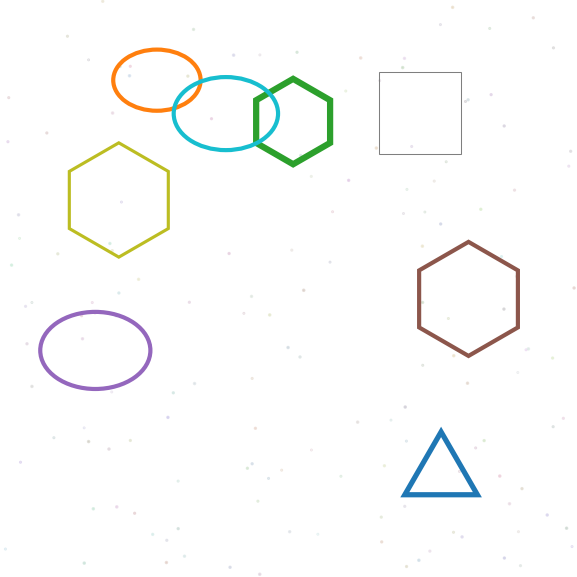[{"shape": "triangle", "thickness": 2.5, "radius": 0.36, "center": [0.764, 0.179]}, {"shape": "oval", "thickness": 2, "radius": 0.38, "center": [0.272, 0.86]}, {"shape": "hexagon", "thickness": 3, "radius": 0.37, "center": [0.508, 0.789]}, {"shape": "oval", "thickness": 2, "radius": 0.48, "center": [0.165, 0.392]}, {"shape": "hexagon", "thickness": 2, "radius": 0.49, "center": [0.811, 0.482]}, {"shape": "square", "thickness": 0.5, "radius": 0.36, "center": [0.727, 0.804]}, {"shape": "hexagon", "thickness": 1.5, "radius": 0.49, "center": [0.206, 0.653]}, {"shape": "oval", "thickness": 2, "radius": 0.45, "center": [0.391, 0.802]}]